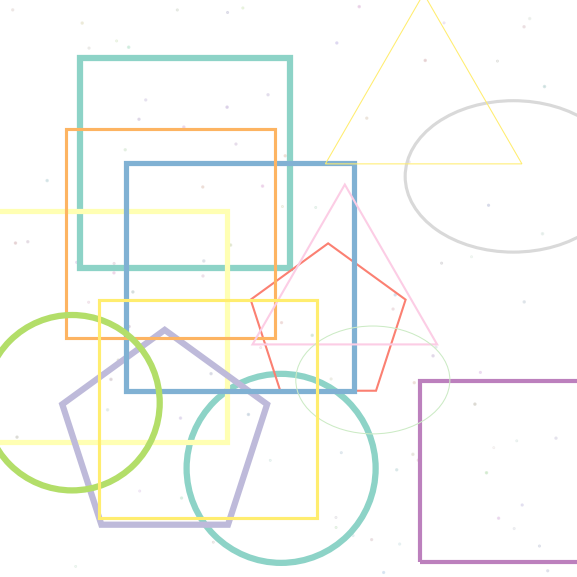[{"shape": "square", "thickness": 3, "radius": 0.91, "center": [0.32, 0.717]}, {"shape": "circle", "thickness": 3, "radius": 0.82, "center": [0.487, 0.188]}, {"shape": "square", "thickness": 2.5, "radius": 1.0, "center": [0.194, 0.434]}, {"shape": "pentagon", "thickness": 3, "radius": 0.93, "center": [0.285, 0.241]}, {"shape": "pentagon", "thickness": 1, "radius": 0.71, "center": [0.568, 0.437]}, {"shape": "square", "thickness": 2.5, "radius": 0.99, "center": [0.415, 0.519]}, {"shape": "square", "thickness": 1.5, "radius": 0.9, "center": [0.295, 0.595]}, {"shape": "circle", "thickness": 3, "radius": 0.76, "center": [0.125, 0.302]}, {"shape": "triangle", "thickness": 1, "radius": 0.92, "center": [0.597, 0.495]}, {"shape": "oval", "thickness": 1.5, "radius": 0.94, "center": [0.889, 0.694]}, {"shape": "square", "thickness": 2, "radius": 0.79, "center": [0.884, 0.183]}, {"shape": "oval", "thickness": 0.5, "radius": 0.67, "center": [0.646, 0.341]}, {"shape": "square", "thickness": 1.5, "radius": 0.94, "center": [0.36, 0.291]}, {"shape": "triangle", "thickness": 0.5, "radius": 0.98, "center": [0.734, 0.814]}]